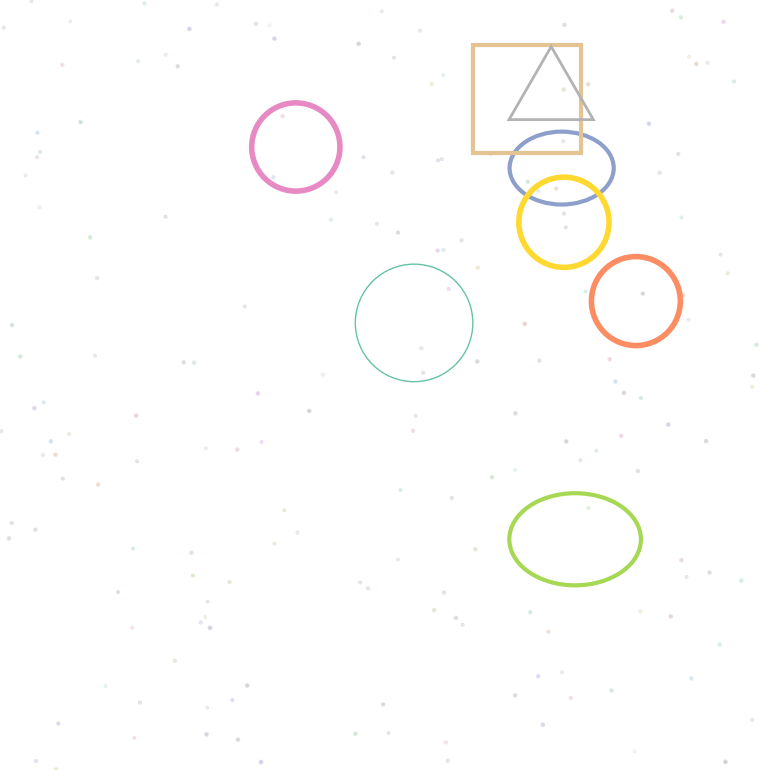[{"shape": "circle", "thickness": 0.5, "radius": 0.38, "center": [0.538, 0.581]}, {"shape": "circle", "thickness": 2, "radius": 0.29, "center": [0.826, 0.609]}, {"shape": "oval", "thickness": 1.5, "radius": 0.34, "center": [0.729, 0.782]}, {"shape": "circle", "thickness": 2, "radius": 0.29, "center": [0.384, 0.809]}, {"shape": "oval", "thickness": 1.5, "radius": 0.43, "center": [0.747, 0.3]}, {"shape": "circle", "thickness": 2, "radius": 0.29, "center": [0.732, 0.711]}, {"shape": "square", "thickness": 1.5, "radius": 0.35, "center": [0.685, 0.871]}, {"shape": "triangle", "thickness": 1, "radius": 0.32, "center": [0.716, 0.876]}]